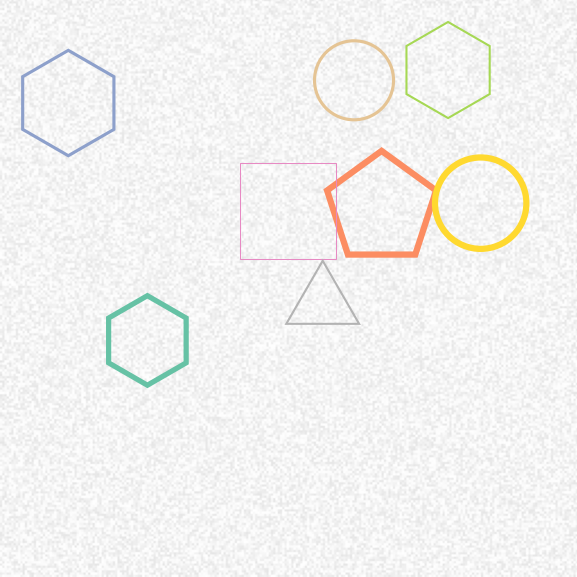[{"shape": "hexagon", "thickness": 2.5, "radius": 0.39, "center": [0.255, 0.41]}, {"shape": "pentagon", "thickness": 3, "radius": 0.5, "center": [0.661, 0.639]}, {"shape": "hexagon", "thickness": 1.5, "radius": 0.46, "center": [0.118, 0.821]}, {"shape": "square", "thickness": 0.5, "radius": 0.42, "center": [0.498, 0.634]}, {"shape": "hexagon", "thickness": 1, "radius": 0.42, "center": [0.776, 0.878]}, {"shape": "circle", "thickness": 3, "radius": 0.4, "center": [0.832, 0.647]}, {"shape": "circle", "thickness": 1.5, "radius": 0.34, "center": [0.613, 0.86]}, {"shape": "triangle", "thickness": 1, "radius": 0.36, "center": [0.559, 0.475]}]